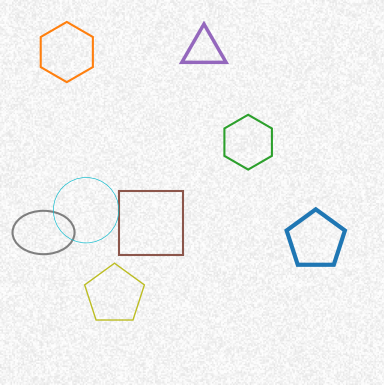[{"shape": "pentagon", "thickness": 3, "radius": 0.4, "center": [0.82, 0.377]}, {"shape": "hexagon", "thickness": 1.5, "radius": 0.39, "center": [0.173, 0.865]}, {"shape": "hexagon", "thickness": 1.5, "radius": 0.36, "center": [0.645, 0.631]}, {"shape": "triangle", "thickness": 2.5, "radius": 0.33, "center": [0.53, 0.871]}, {"shape": "square", "thickness": 1.5, "radius": 0.42, "center": [0.392, 0.422]}, {"shape": "oval", "thickness": 1.5, "radius": 0.4, "center": [0.113, 0.396]}, {"shape": "pentagon", "thickness": 1, "radius": 0.41, "center": [0.297, 0.235]}, {"shape": "circle", "thickness": 0.5, "radius": 0.42, "center": [0.224, 0.454]}]